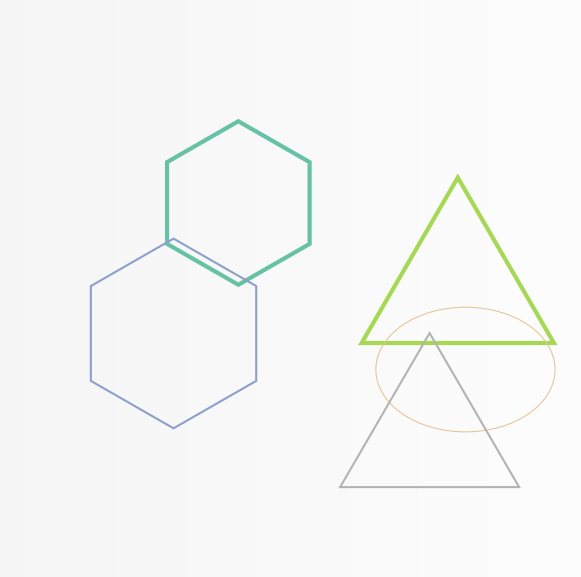[{"shape": "hexagon", "thickness": 2, "radius": 0.71, "center": [0.41, 0.648]}, {"shape": "hexagon", "thickness": 1, "radius": 0.82, "center": [0.299, 0.422]}, {"shape": "triangle", "thickness": 2, "radius": 0.96, "center": [0.788, 0.501]}, {"shape": "oval", "thickness": 0.5, "radius": 0.77, "center": [0.801, 0.359]}, {"shape": "triangle", "thickness": 1, "radius": 0.89, "center": [0.739, 0.245]}]